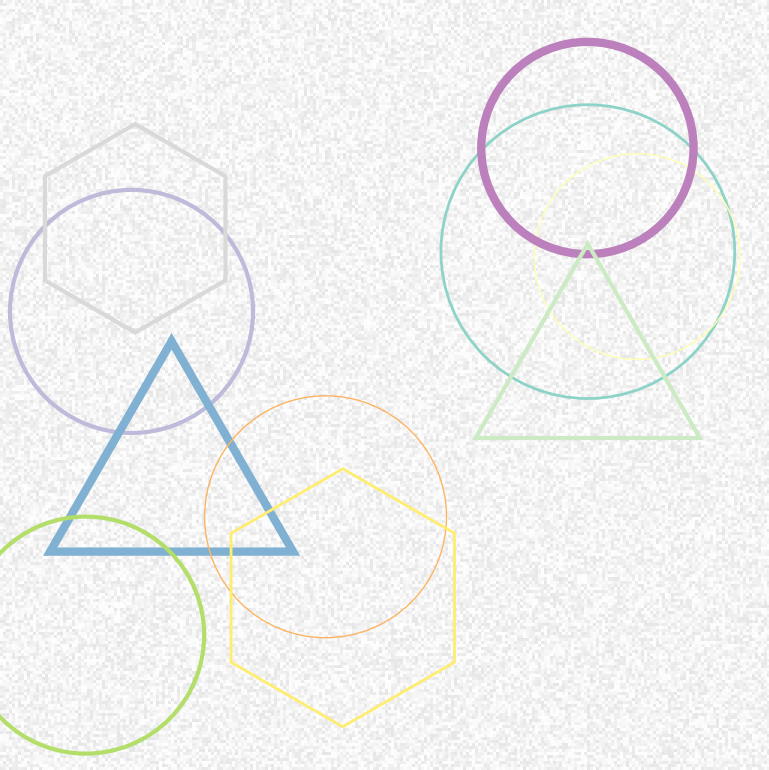[{"shape": "circle", "thickness": 1, "radius": 0.95, "center": [0.763, 0.673]}, {"shape": "circle", "thickness": 0.5, "radius": 0.67, "center": [0.827, 0.667]}, {"shape": "circle", "thickness": 1.5, "radius": 0.79, "center": [0.171, 0.596]}, {"shape": "triangle", "thickness": 3, "radius": 0.91, "center": [0.223, 0.375]}, {"shape": "circle", "thickness": 0.5, "radius": 0.79, "center": [0.423, 0.329]}, {"shape": "circle", "thickness": 1.5, "radius": 0.77, "center": [0.111, 0.175]}, {"shape": "hexagon", "thickness": 1.5, "radius": 0.68, "center": [0.176, 0.704]}, {"shape": "circle", "thickness": 3, "radius": 0.69, "center": [0.763, 0.808]}, {"shape": "triangle", "thickness": 1.5, "radius": 0.84, "center": [0.763, 0.515]}, {"shape": "hexagon", "thickness": 1, "radius": 0.84, "center": [0.445, 0.224]}]